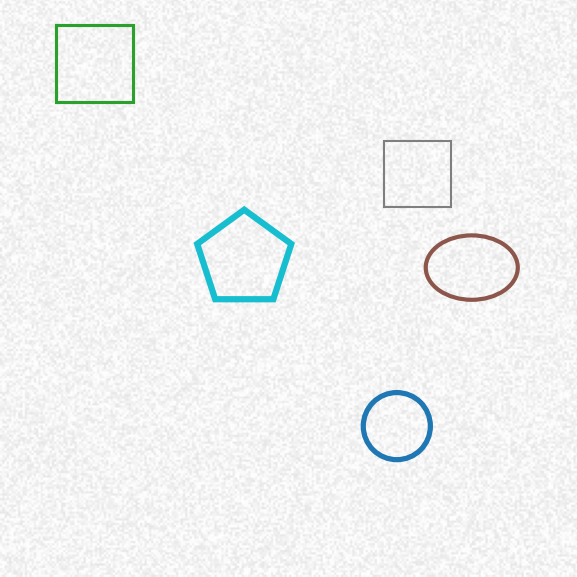[{"shape": "circle", "thickness": 2.5, "radius": 0.29, "center": [0.687, 0.261]}, {"shape": "square", "thickness": 1.5, "radius": 0.33, "center": [0.163, 0.889]}, {"shape": "oval", "thickness": 2, "radius": 0.4, "center": [0.817, 0.536]}, {"shape": "square", "thickness": 1, "radius": 0.29, "center": [0.724, 0.698]}, {"shape": "pentagon", "thickness": 3, "radius": 0.43, "center": [0.423, 0.55]}]